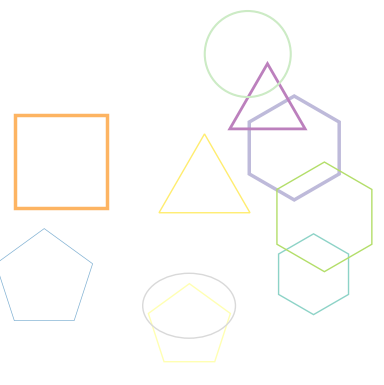[{"shape": "hexagon", "thickness": 1, "radius": 0.52, "center": [0.814, 0.288]}, {"shape": "pentagon", "thickness": 1, "radius": 0.56, "center": [0.492, 0.151]}, {"shape": "hexagon", "thickness": 2.5, "radius": 0.67, "center": [0.764, 0.616]}, {"shape": "pentagon", "thickness": 0.5, "radius": 0.66, "center": [0.115, 0.274]}, {"shape": "square", "thickness": 2.5, "radius": 0.6, "center": [0.159, 0.581]}, {"shape": "hexagon", "thickness": 1, "radius": 0.71, "center": [0.843, 0.437]}, {"shape": "oval", "thickness": 1, "radius": 0.6, "center": [0.491, 0.206]}, {"shape": "triangle", "thickness": 2, "radius": 0.56, "center": [0.695, 0.722]}, {"shape": "circle", "thickness": 1.5, "radius": 0.56, "center": [0.644, 0.86]}, {"shape": "triangle", "thickness": 1, "radius": 0.68, "center": [0.531, 0.516]}]